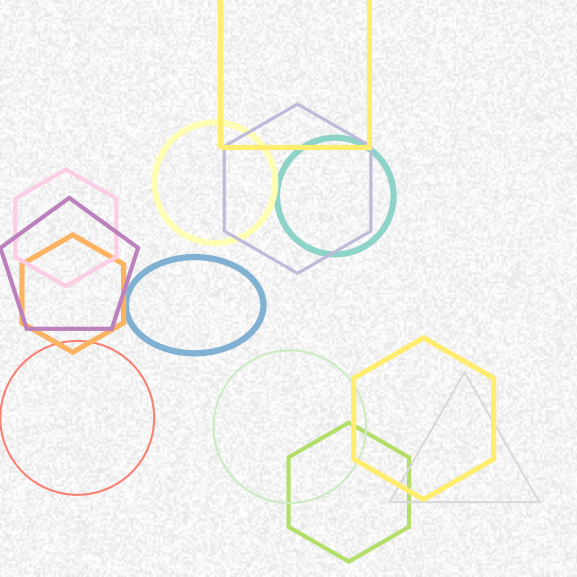[{"shape": "circle", "thickness": 3, "radius": 0.5, "center": [0.581, 0.66]}, {"shape": "circle", "thickness": 3, "radius": 0.52, "center": [0.372, 0.683]}, {"shape": "hexagon", "thickness": 1.5, "radius": 0.73, "center": [0.515, 0.672]}, {"shape": "circle", "thickness": 1, "radius": 0.67, "center": [0.134, 0.276]}, {"shape": "oval", "thickness": 3, "radius": 0.6, "center": [0.337, 0.471]}, {"shape": "hexagon", "thickness": 2.5, "radius": 0.51, "center": [0.126, 0.491]}, {"shape": "hexagon", "thickness": 2, "radius": 0.6, "center": [0.604, 0.147]}, {"shape": "hexagon", "thickness": 2, "radius": 0.51, "center": [0.114, 0.605]}, {"shape": "triangle", "thickness": 1, "radius": 0.75, "center": [0.804, 0.205]}, {"shape": "pentagon", "thickness": 2, "radius": 0.63, "center": [0.12, 0.531]}, {"shape": "circle", "thickness": 1, "radius": 0.66, "center": [0.502, 0.26]}, {"shape": "square", "thickness": 2.5, "radius": 0.65, "center": [0.51, 0.873]}, {"shape": "hexagon", "thickness": 2.5, "radius": 0.7, "center": [0.734, 0.274]}]